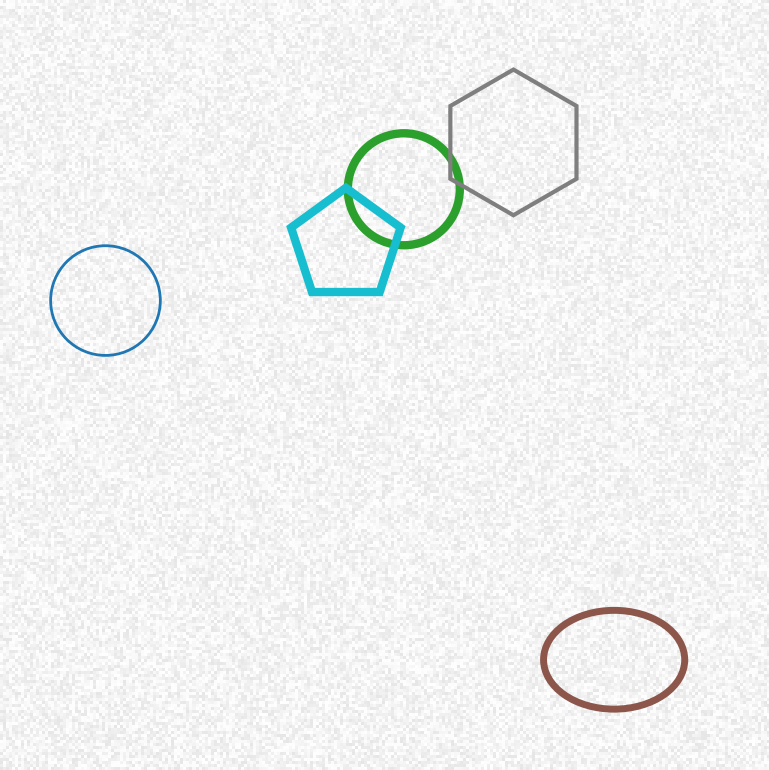[{"shape": "circle", "thickness": 1, "radius": 0.36, "center": [0.137, 0.61]}, {"shape": "circle", "thickness": 3, "radius": 0.36, "center": [0.524, 0.754]}, {"shape": "oval", "thickness": 2.5, "radius": 0.46, "center": [0.798, 0.143]}, {"shape": "hexagon", "thickness": 1.5, "radius": 0.47, "center": [0.667, 0.815]}, {"shape": "pentagon", "thickness": 3, "radius": 0.37, "center": [0.449, 0.681]}]